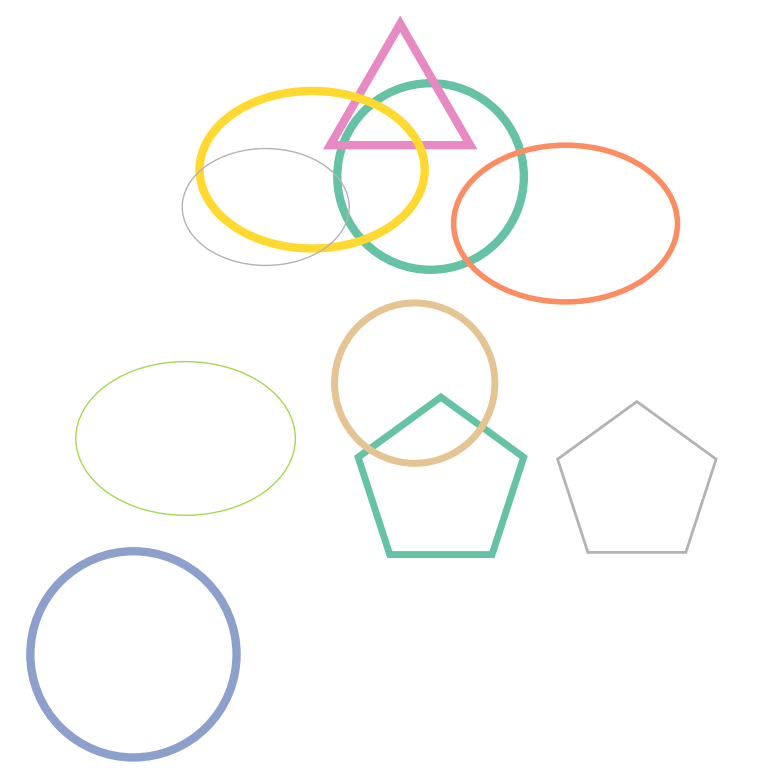[{"shape": "circle", "thickness": 3, "radius": 0.61, "center": [0.559, 0.771]}, {"shape": "pentagon", "thickness": 2.5, "radius": 0.57, "center": [0.573, 0.371]}, {"shape": "oval", "thickness": 2, "radius": 0.73, "center": [0.734, 0.71]}, {"shape": "circle", "thickness": 3, "radius": 0.67, "center": [0.173, 0.15]}, {"shape": "triangle", "thickness": 3, "radius": 0.53, "center": [0.52, 0.864]}, {"shape": "oval", "thickness": 0.5, "radius": 0.71, "center": [0.241, 0.431]}, {"shape": "oval", "thickness": 3, "radius": 0.73, "center": [0.405, 0.78]}, {"shape": "circle", "thickness": 2.5, "radius": 0.52, "center": [0.539, 0.502]}, {"shape": "oval", "thickness": 0.5, "radius": 0.54, "center": [0.345, 0.731]}, {"shape": "pentagon", "thickness": 1, "radius": 0.54, "center": [0.827, 0.37]}]